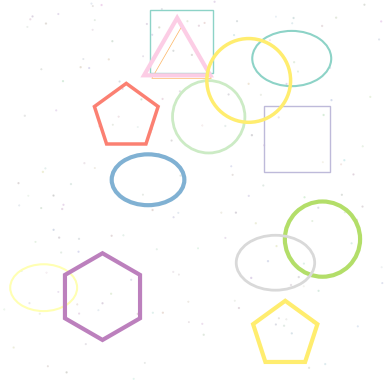[{"shape": "oval", "thickness": 1.5, "radius": 0.51, "center": [0.758, 0.848]}, {"shape": "square", "thickness": 1, "radius": 0.41, "center": [0.471, 0.892]}, {"shape": "oval", "thickness": 1.5, "radius": 0.43, "center": [0.113, 0.253]}, {"shape": "square", "thickness": 1, "radius": 0.43, "center": [0.772, 0.638]}, {"shape": "pentagon", "thickness": 2.5, "radius": 0.43, "center": [0.328, 0.696]}, {"shape": "oval", "thickness": 3, "radius": 0.47, "center": [0.384, 0.533]}, {"shape": "triangle", "thickness": 0.5, "radius": 0.45, "center": [0.472, 0.841]}, {"shape": "circle", "thickness": 3, "radius": 0.49, "center": [0.838, 0.379]}, {"shape": "triangle", "thickness": 3, "radius": 0.5, "center": [0.46, 0.854]}, {"shape": "oval", "thickness": 2, "radius": 0.51, "center": [0.715, 0.318]}, {"shape": "hexagon", "thickness": 3, "radius": 0.56, "center": [0.266, 0.23]}, {"shape": "circle", "thickness": 2, "radius": 0.47, "center": [0.542, 0.697]}, {"shape": "circle", "thickness": 2.5, "radius": 0.54, "center": [0.646, 0.791]}, {"shape": "pentagon", "thickness": 3, "radius": 0.44, "center": [0.741, 0.131]}]